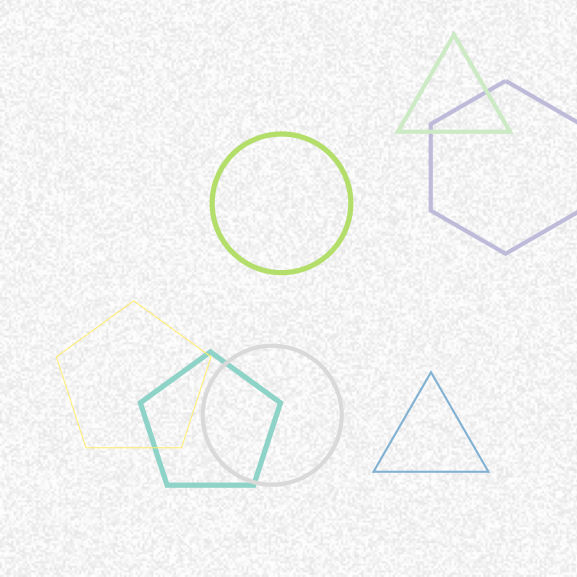[{"shape": "pentagon", "thickness": 2.5, "radius": 0.64, "center": [0.364, 0.262]}, {"shape": "hexagon", "thickness": 2, "radius": 0.75, "center": [0.876, 0.709]}, {"shape": "triangle", "thickness": 1, "radius": 0.57, "center": [0.746, 0.24]}, {"shape": "circle", "thickness": 2.5, "radius": 0.6, "center": [0.487, 0.647]}, {"shape": "circle", "thickness": 2, "radius": 0.6, "center": [0.471, 0.28]}, {"shape": "triangle", "thickness": 2, "radius": 0.56, "center": [0.786, 0.827]}, {"shape": "pentagon", "thickness": 0.5, "radius": 0.7, "center": [0.232, 0.338]}]